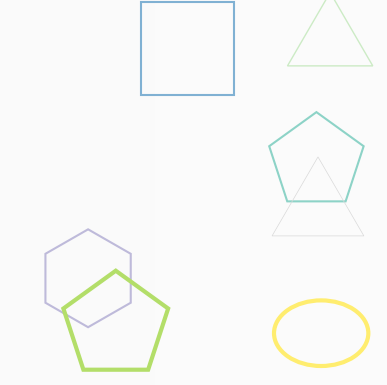[{"shape": "pentagon", "thickness": 1.5, "radius": 0.64, "center": [0.817, 0.581]}, {"shape": "hexagon", "thickness": 1.5, "radius": 0.64, "center": [0.227, 0.277]}, {"shape": "square", "thickness": 1.5, "radius": 0.6, "center": [0.484, 0.873]}, {"shape": "pentagon", "thickness": 3, "radius": 0.71, "center": [0.299, 0.155]}, {"shape": "triangle", "thickness": 0.5, "radius": 0.68, "center": [0.821, 0.456]}, {"shape": "triangle", "thickness": 1, "radius": 0.64, "center": [0.852, 0.892]}, {"shape": "oval", "thickness": 3, "radius": 0.61, "center": [0.829, 0.135]}]